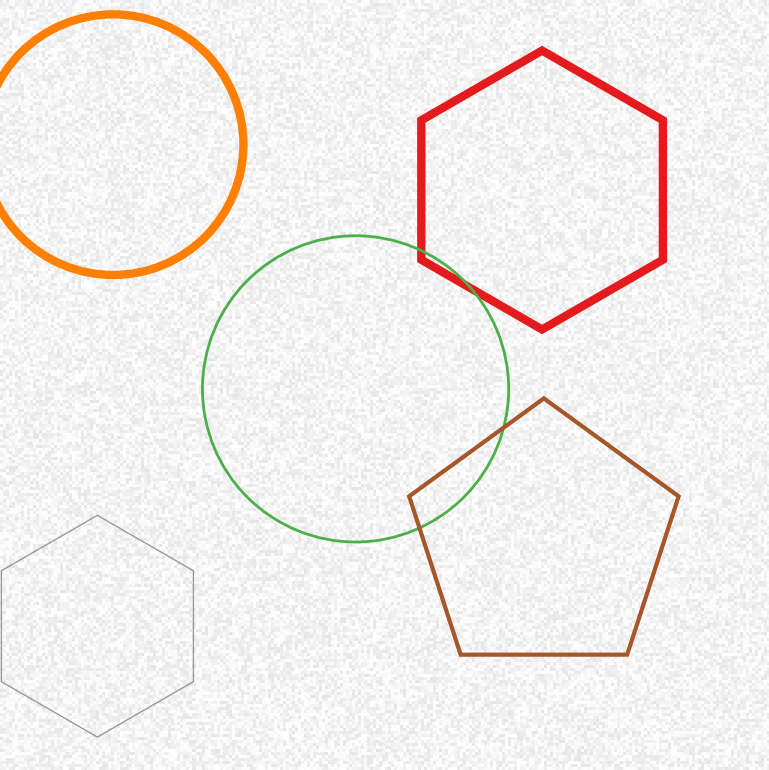[{"shape": "hexagon", "thickness": 3, "radius": 0.91, "center": [0.704, 0.753]}, {"shape": "circle", "thickness": 1, "radius": 0.99, "center": [0.462, 0.495]}, {"shape": "circle", "thickness": 3, "radius": 0.85, "center": [0.147, 0.812]}, {"shape": "pentagon", "thickness": 1.5, "radius": 0.92, "center": [0.706, 0.299]}, {"shape": "hexagon", "thickness": 0.5, "radius": 0.72, "center": [0.127, 0.187]}]